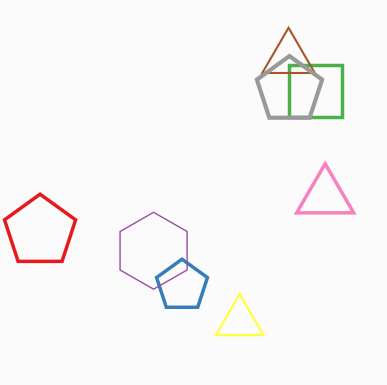[{"shape": "pentagon", "thickness": 2.5, "radius": 0.48, "center": [0.103, 0.399]}, {"shape": "pentagon", "thickness": 2.5, "radius": 0.34, "center": [0.47, 0.258]}, {"shape": "square", "thickness": 2.5, "radius": 0.34, "center": [0.814, 0.764]}, {"shape": "hexagon", "thickness": 1, "radius": 0.5, "center": [0.396, 0.349]}, {"shape": "triangle", "thickness": 1.5, "radius": 0.35, "center": [0.619, 0.165]}, {"shape": "triangle", "thickness": 1.5, "radius": 0.39, "center": [0.745, 0.85]}, {"shape": "triangle", "thickness": 2.5, "radius": 0.43, "center": [0.839, 0.49]}, {"shape": "pentagon", "thickness": 3, "radius": 0.44, "center": [0.747, 0.766]}]